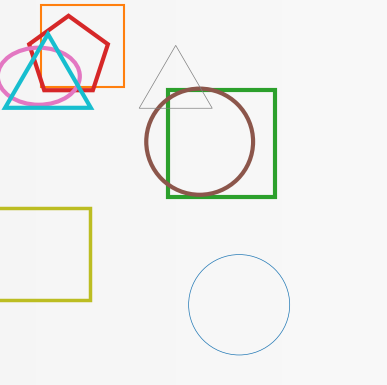[{"shape": "circle", "thickness": 0.5, "radius": 0.65, "center": [0.617, 0.208]}, {"shape": "square", "thickness": 1.5, "radius": 0.53, "center": [0.213, 0.88]}, {"shape": "square", "thickness": 3, "radius": 0.69, "center": [0.572, 0.627]}, {"shape": "pentagon", "thickness": 3, "radius": 0.53, "center": [0.177, 0.852]}, {"shape": "circle", "thickness": 3, "radius": 0.69, "center": [0.515, 0.632]}, {"shape": "oval", "thickness": 3, "radius": 0.53, "center": [0.1, 0.802]}, {"shape": "triangle", "thickness": 0.5, "radius": 0.54, "center": [0.453, 0.773]}, {"shape": "square", "thickness": 2.5, "radius": 0.6, "center": [0.111, 0.34]}, {"shape": "triangle", "thickness": 3, "radius": 0.64, "center": [0.124, 0.784]}]